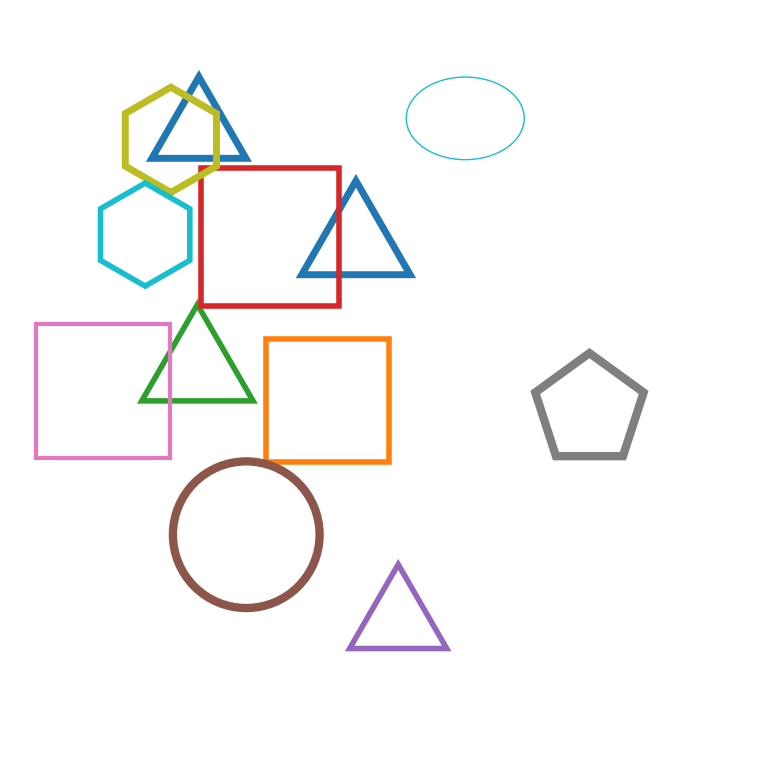[{"shape": "triangle", "thickness": 2.5, "radius": 0.35, "center": [0.258, 0.83]}, {"shape": "triangle", "thickness": 2.5, "radius": 0.41, "center": [0.462, 0.684]}, {"shape": "square", "thickness": 2, "radius": 0.4, "center": [0.425, 0.48]}, {"shape": "triangle", "thickness": 2, "radius": 0.42, "center": [0.256, 0.521]}, {"shape": "square", "thickness": 2, "radius": 0.45, "center": [0.35, 0.692]}, {"shape": "triangle", "thickness": 2, "radius": 0.36, "center": [0.517, 0.194]}, {"shape": "circle", "thickness": 3, "radius": 0.48, "center": [0.32, 0.306]}, {"shape": "square", "thickness": 1.5, "radius": 0.43, "center": [0.134, 0.492]}, {"shape": "pentagon", "thickness": 3, "radius": 0.37, "center": [0.766, 0.467]}, {"shape": "hexagon", "thickness": 2.5, "radius": 0.34, "center": [0.222, 0.818]}, {"shape": "oval", "thickness": 0.5, "radius": 0.38, "center": [0.604, 0.846]}, {"shape": "hexagon", "thickness": 2, "radius": 0.33, "center": [0.189, 0.695]}]